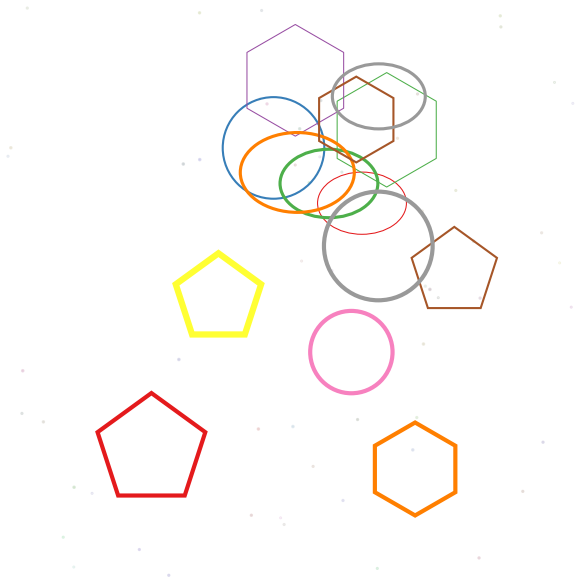[{"shape": "pentagon", "thickness": 2, "radius": 0.49, "center": [0.262, 0.22]}, {"shape": "oval", "thickness": 0.5, "radius": 0.38, "center": [0.627, 0.647]}, {"shape": "circle", "thickness": 1, "radius": 0.44, "center": [0.474, 0.743]}, {"shape": "hexagon", "thickness": 0.5, "radius": 0.5, "center": [0.67, 0.774]}, {"shape": "oval", "thickness": 1.5, "radius": 0.42, "center": [0.57, 0.681]}, {"shape": "hexagon", "thickness": 0.5, "radius": 0.48, "center": [0.511, 0.86]}, {"shape": "hexagon", "thickness": 2, "radius": 0.4, "center": [0.719, 0.187]}, {"shape": "oval", "thickness": 1.5, "radius": 0.49, "center": [0.515, 0.701]}, {"shape": "pentagon", "thickness": 3, "radius": 0.39, "center": [0.378, 0.483]}, {"shape": "pentagon", "thickness": 1, "radius": 0.39, "center": [0.787, 0.529]}, {"shape": "hexagon", "thickness": 1, "radius": 0.37, "center": [0.617, 0.792]}, {"shape": "circle", "thickness": 2, "radius": 0.36, "center": [0.608, 0.389]}, {"shape": "oval", "thickness": 1.5, "radius": 0.4, "center": [0.656, 0.832]}, {"shape": "circle", "thickness": 2, "radius": 0.47, "center": [0.655, 0.573]}]